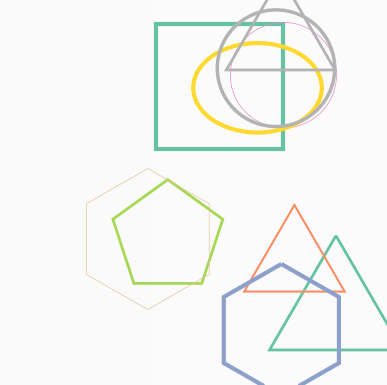[{"shape": "triangle", "thickness": 2, "radius": 0.99, "center": [0.867, 0.19]}, {"shape": "square", "thickness": 3, "radius": 0.81, "center": [0.567, 0.776]}, {"shape": "triangle", "thickness": 1.5, "radius": 0.75, "center": [0.76, 0.318]}, {"shape": "hexagon", "thickness": 3, "radius": 0.86, "center": [0.726, 0.143]}, {"shape": "circle", "thickness": 0.5, "radius": 0.68, "center": [0.731, 0.805]}, {"shape": "pentagon", "thickness": 2, "radius": 0.75, "center": [0.433, 0.384]}, {"shape": "oval", "thickness": 3, "radius": 0.83, "center": [0.665, 0.772]}, {"shape": "hexagon", "thickness": 0.5, "radius": 0.92, "center": [0.381, 0.379]}, {"shape": "triangle", "thickness": 2, "radius": 0.81, "center": [0.724, 0.899]}, {"shape": "circle", "thickness": 2.5, "radius": 0.76, "center": [0.712, 0.823]}]